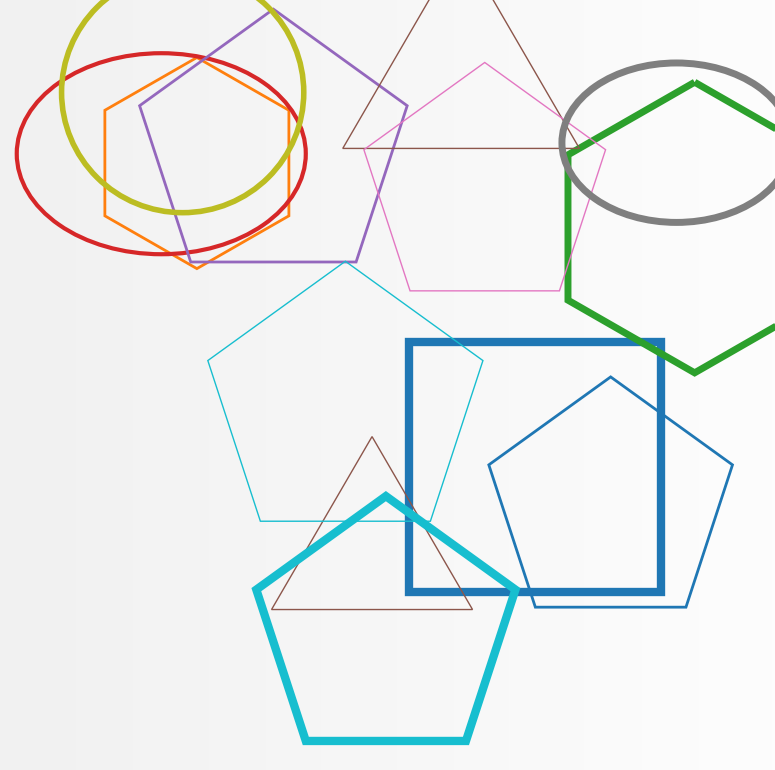[{"shape": "square", "thickness": 3, "radius": 0.81, "center": [0.69, 0.394]}, {"shape": "pentagon", "thickness": 1, "radius": 0.83, "center": [0.788, 0.345]}, {"shape": "hexagon", "thickness": 1, "radius": 0.69, "center": [0.254, 0.788]}, {"shape": "hexagon", "thickness": 2.5, "radius": 0.94, "center": [0.896, 0.705]}, {"shape": "oval", "thickness": 1.5, "radius": 0.93, "center": [0.208, 0.8]}, {"shape": "pentagon", "thickness": 1, "radius": 0.91, "center": [0.353, 0.807]}, {"shape": "triangle", "thickness": 0.5, "radius": 0.88, "center": [0.595, 0.895]}, {"shape": "triangle", "thickness": 0.5, "radius": 0.75, "center": [0.48, 0.283]}, {"shape": "pentagon", "thickness": 0.5, "radius": 0.82, "center": [0.625, 0.755]}, {"shape": "oval", "thickness": 2.5, "radius": 0.74, "center": [0.873, 0.815]}, {"shape": "circle", "thickness": 2, "radius": 0.78, "center": [0.236, 0.88]}, {"shape": "pentagon", "thickness": 3, "radius": 0.88, "center": [0.498, 0.18]}, {"shape": "pentagon", "thickness": 0.5, "radius": 0.93, "center": [0.446, 0.474]}]